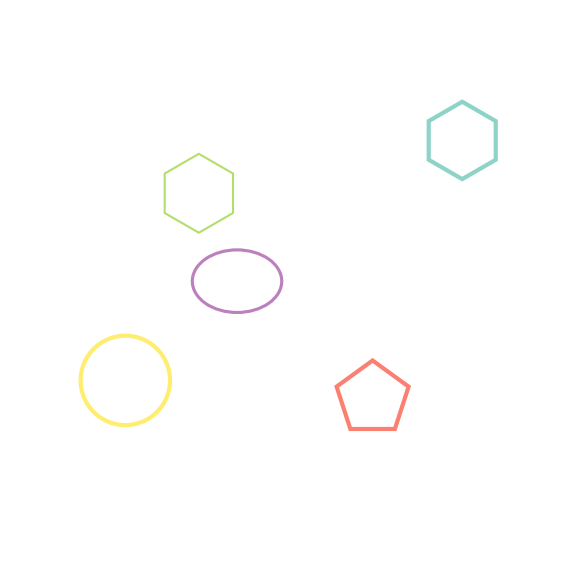[{"shape": "hexagon", "thickness": 2, "radius": 0.33, "center": [0.8, 0.756]}, {"shape": "pentagon", "thickness": 2, "radius": 0.33, "center": [0.645, 0.309]}, {"shape": "hexagon", "thickness": 1, "radius": 0.34, "center": [0.344, 0.664]}, {"shape": "oval", "thickness": 1.5, "radius": 0.39, "center": [0.41, 0.512]}, {"shape": "circle", "thickness": 2, "radius": 0.39, "center": [0.217, 0.34]}]